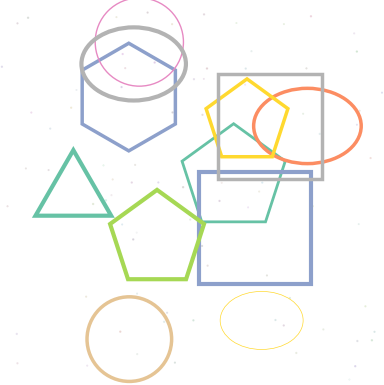[{"shape": "pentagon", "thickness": 2, "radius": 0.7, "center": [0.607, 0.538]}, {"shape": "triangle", "thickness": 3, "radius": 0.57, "center": [0.191, 0.497]}, {"shape": "oval", "thickness": 2.5, "radius": 0.7, "center": [0.799, 0.673]}, {"shape": "hexagon", "thickness": 2.5, "radius": 0.7, "center": [0.334, 0.748]}, {"shape": "square", "thickness": 3, "radius": 0.73, "center": [0.662, 0.408]}, {"shape": "circle", "thickness": 1, "radius": 0.57, "center": [0.362, 0.891]}, {"shape": "pentagon", "thickness": 3, "radius": 0.64, "center": [0.408, 0.379]}, {"shape": "pentagon", "thickness": 2.5, "radius": 0.56, "center": [0.642, 0.683]}, {"shape": "oval", "thickness": 0.5, "radius": 0.54, "center": [0.68, 0.168]}, {"shape": "circle", "thickness": 2.5, "radius": 0.55, "center": [0.336, 0.119]}, {"shape": "oval", "thickness": 3, "radius": 0.68, "center": [0.347, 0.834]}, {"shape": "square", "thickness": 2.5, "radius": 0.68, "center": [0.701, 0.672]}]